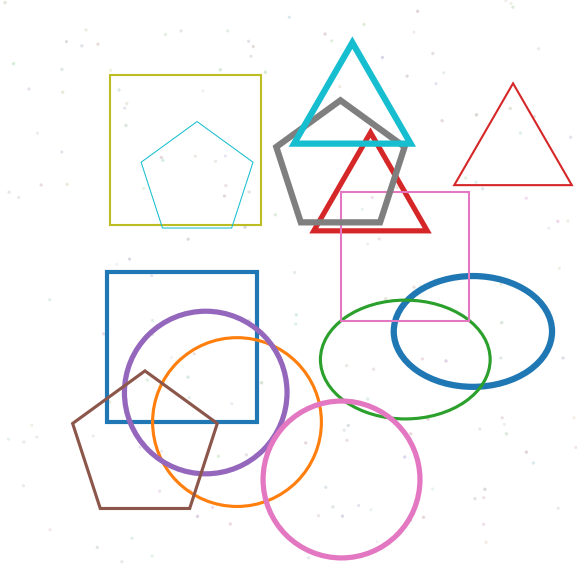[{"shape": "oval", "thickness": 3, "radius": 0.69, "center": [0.819, 0.425]}, {"shape": "square", "thickness": 2, "radius": 0.65, "center": [0.316, 0.397]}, {"shape": "circle", "thickness": 1.5, "radius": 0.73, "center": [0.41, 0.268]}, {"shape": "oval", "thickness": 1.5, "radius": 0.73, "center": [0.702, 0.377]}, {"shape": "triangle", "thickness": 2.5, "radius": 0.57, "center": [0.642, 0.656]}, {"shape": "triangle", "thickness": 1, "radius": 0.59, "center": [0.888, 0.737]}, {"shape": "circle", "thickness": 2.5, "radius": 0.7, "center": [0.356, 0.319]}, {"shape": "pentagon", "thickness": 1.5, "radius": 0.66, "center": [0.251, 0.225]}, {"shape": "square", "thickness": 1, "radius": 0.55, "center": [0.702, 0.555]}, {"shape": "circle", "thickness": 2.5, "radius": 0.68, "center": [0.591, 0.169]}, {"shape": "pentagon", "thickness": 3, "radius": 0.58, "center": [0.59, 0.709]}, {"shape": "square", "thickness": 1, "radius": 0.65, "center": [0.321, 0.739]}, {"shape": "triangle", "thickness": 3, "radius": 0.58, "center": [0.61, 0.809]}, {"shape": "pentagon", "thickness": 0.5, "radius": 0.51, "center": [0.341, 0.687]}]